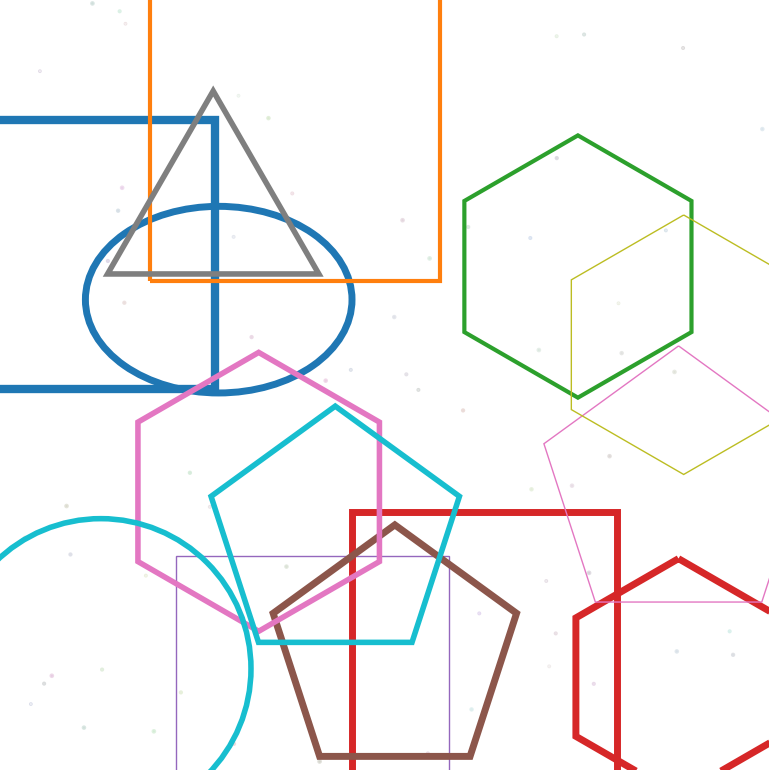[{"shape": "oval", "thickness": 2.5, "radius": 0.87, "center": [0.284, 0.611]}, {"shape": "square", "thickness": 3, "radius": 0.87, "center": [0.104, 0.669]}, {"shape": "square", "thickness": 1.5, "radius": 0.94, "center": [0.383, 0.825]}, {"shape": "hexagon", "thickness": 1.5, "radius": 0.85, "center": [0.751, 0.654]}, {"shape": "square", "thickness": 2.5, "radius": 0.86, "center": [0.629, 0.163]}, {"shape": "hexagon", "thickness": 2.5, "radius": 0.77, "center": [0.881, 0.121]}, {"shape": "square", "thickness": 0.5, "radius": 0.89, "center": [0.406, 0.101]}, {"shape": "pentagon", "thickness": 2.5, "radius": 0.83, "center": [0.513, 0.152]}, {"shape": "pentagon", "thickness": 0.5, "radius": 0.92, "center": [0.881, 0.367]}, {"shape": "hexagon", "thickness": 2, "radius": 0.91, "center": [0.336, 0.361]}, {"shape": "triangle", "thickness": 2, "radius": 0.79, "center": [0.277, 0.723]}, {"shape": "hexagon", "thickness": 0.5, "radius": 0.84, "center": [0.888, 0.552]}, {"shape": "circle", "thickness": 2, "radius": 0.97, "center": [0.131, 0.131]}, {"shape": "pentagon", "thickness": 2, "radius": 0.85, "center": [0.435, 0.303]}]